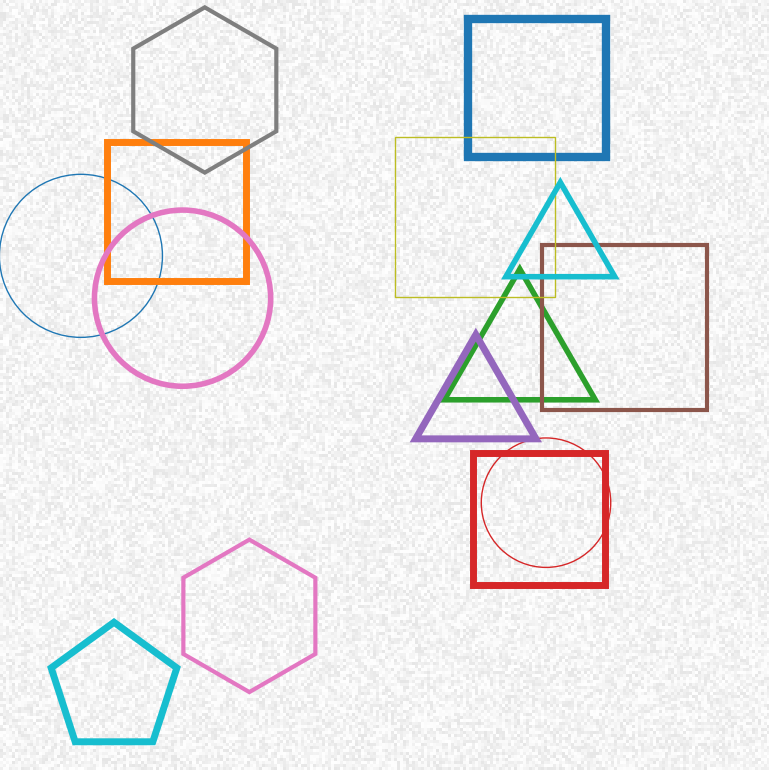[{"shape": "square", "thickness": 3, "radius": 0.45, "center": [0.697, 0.886]}, {"shape": "circle", "thickness": 0.5, "radius": 0.53, "center": [0.105, 0.668]}, {"shape": "square", "thickness": 2.5, "radius": 0.45, "center": [0.229, 0.726]}, {"shape": "triangle", "thickness": 2, "radius": 0.57, "center": [0.675, 0.537]}, {"shape": "circle", "thickness": 0.5, "radius": 0.42, "center": [0.709, 0.347]}, {"shape": "square", "thickness": 2.5, "radius": 0.43, "center": [0.701, 0.325]}, {"shape": "triangle", "thickness": 2.5, "radius": 0.45, "center": [0.618, 0.475]}, {"shape": "square", "thickness": 1.5, "radius": 0.54, "center": [0.811, 0.575]}, {"shape": "circle", "thickness": 2, "radius": 0.57, "center": [0.237, 0.613]}, {"shape": "hexagon", "thickness": 1.5, "radius": 0.49, "center": [0.324, 0.2]}, {"shape": "hexagon", "thickness": 1.5, "radius": 0.54, "center": [0.266, 0.883]}, {"shape": "square", "thickness": 0.5, "radius": 0.52, "center": [0.617, 0.718]}, {"shape": "pentagon", "thickness": 2.5, "radius": 0.43, "center": [0.148, 0.106]}, {"shape": "triangle", "thickness": 2, "radius": 0.41, "center": [0.728, 0.682]}]